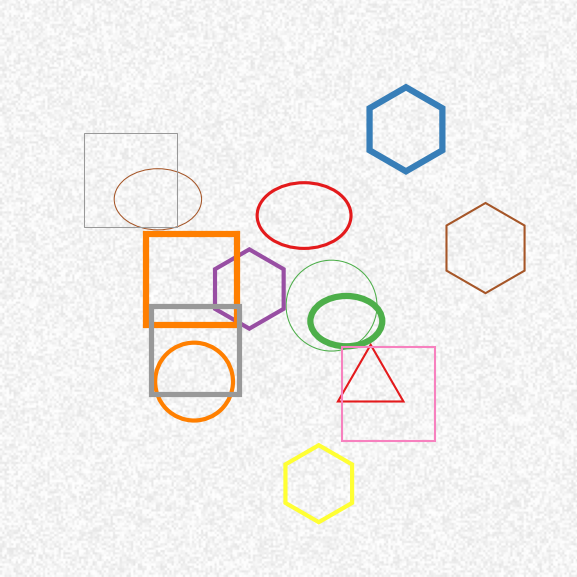[{"shape": "triangle", "thickness": 1, "radius": 0.33, "center": [0.642, 0.337]}, {"shape": "oval", "thickness": 1.5, "radius": 0.41, "center": [0.527, 0.626]}, {"shape": "hexagon", "thickness": 3, "radius": 0.36, "center": [0.703, 0.775]}, {"shape": "circle", "thickness": 0.5, "radius": 0.39, "center": [0.574, 0.47]}, {"shape": "oval", "thickness": 3, "radius": 0.31, "center": [0.6, 0.443]}, {"shape": "hexagon", "thickness": 2, "radius": 0.34, "center": [0.432, 0.499]}, {"shape": "square", "thickness": 3, "radius": 0.39, "center": [0.332, 0.515]}, {"shape": "circle", "thickness": 2, "radius": 0.34, "center": [0.336, 0.338]}, {"shape": "hexagon", "thickness": 2, "radius": 0.33, "center": [0.552, 0.162]}, {"shape": "hexagon", "thickness": 1, "radius": 0.39, "center": [0.841, 0.57]}, {"shape": "oval", "thickness": 0.5, "radius": 0.38, "center": [0.273, 0.654]}, {"shape": "square", "thickness": 1, "radius": 0.4, "center": [0.673, 0.317]}, {"shape": "square", "thickness": 0.5, "radius": 0.41, "center": [0.226, 0.688]}, {"shape": "square", "thickness": 2.5, "radius": 0.38, "center": [0.337, 0.393]}]